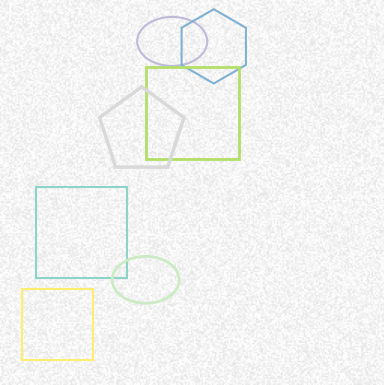[{"shape": "square", "thickness": 1.5, "radius": 0.59, "center": [0.212, 0.397]}, {"shape": "oval", "thickness": 1.5, "radius": 0.45, "center": [0.447, 0.892]}, {"shape": "hexagon", "thickness": 1.5, "radius": 0.48, "center": [0.555, 0.88]}, {"shape": "square", "thickness": 2, "radius": 0.6, "center": [0.5, 0.707]}, {"shape": "pentagon", "thickness": 2.5, "radius": 0.58, "center": [0.368, 0.659]}, {"shape": "oval", "thickness": 2, "radius": 0.43, "center": [0.378, 0.273]}, {"shape": "square", "thickness": 1.5, "radius": 0.46, "center": [0.15, 0.158]}]